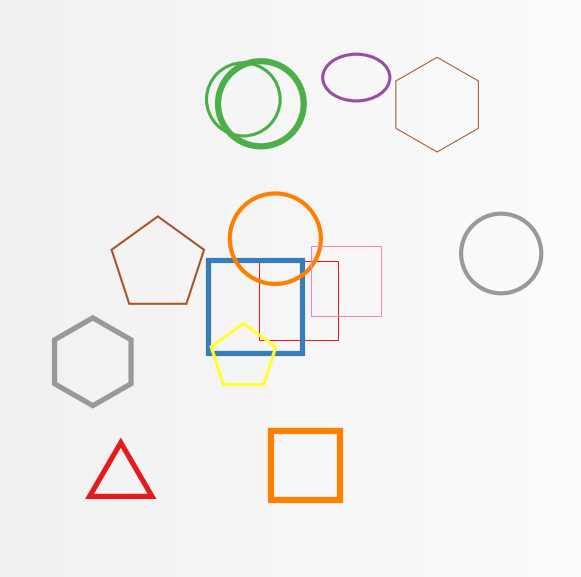[{"shape": "square", "thickness": 0.5, "radius": 0.34, "center": [0.514, 0.479]}, {"shape": "triangle", "thickness": 2.5, "radius": 0.31, "center": [0.208, 0.171]}, {"shape": "square", "thickness": 2.5, "radius": 0.4, "center": [0.439, 0.468]}, {"shape": "circle", "thickness": 1.5, "radius": 0.32, "center": [0.419, 0.827]}, {"shape": "circle", "thickness": 3, "radius": 0.37, "center": [0.449, 0.819]}, {"shape": "oval", "thickness": 1.5, "radius": 0.29, "center": [0.613, 0.865]}, {"shape": "square", "thickness": 3, "radius": 0.3, "center": [0.525, 0.193]}, {"shape": "circle", "thickness": 2, "radius": 0.39, "center": [0.474, 0.586]}, {"shape": "pentagon", "thickness": 1.5, "radius": 0.29, "center": [0.419, 0.38]}, {"shape": "hexagon", "thickness": 0.5, "radius": 0.41, "center": [0.752, 0.818]}, {"shape": "pentagon", "thickness": 1, "radius": 0.42, "center": [0.272, 0.541]}, {"shape": "square", "thickness": 0.5, "radius": 0.3, "center": [0.596, 0.512]}, {"shape": "circle", "thickness": 2, "radius": 0.34, "center": [0.862, 0.56]}, {"shape": "hexagon", "thickness": 2.5, "radius": 0.38, "center": [0.16, 0.373]}]